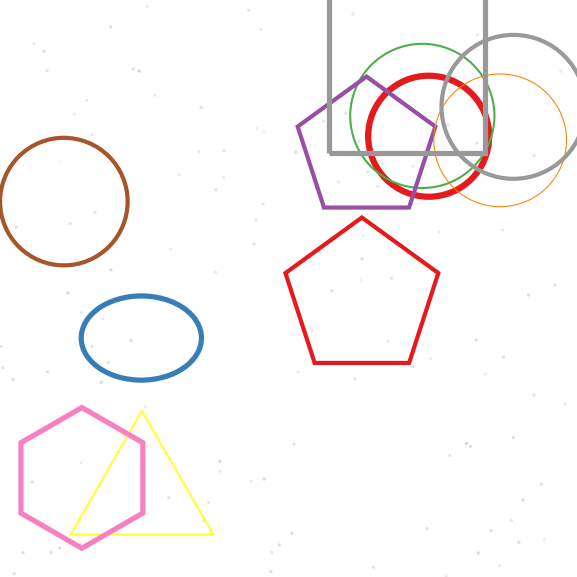[{"shape": "circle", "thickness": 3, "radius": 0.52, "center": [0.742, 0.763]}, {"shape": "pentagon", "thickness": 2, "radius": 0.7, "center": [0.627, 0.483]}, {"shape": "oval", "thickness": 2.5, "radius": 0.52, "center": [0.245, 0.414]}, {"shape": "circle", "thickness": 1, "radius": 0.62, "center": [0.731, 0.798]}, {"shape": "pentagon", "thickness": 2, "radius": 0.63, "center": [0.635, 0.741]}, {"shape": "circle", "thickness": 0.5, "radius": 0.57, "center": [0.866, 0.756]}, {"shape": "triangle", "thickness": 1, "radius": 0.71, "center": [0.246, 0.145]}, {"shape": "circle", "thickness": 2, "radius": 0.55, "center": [0.111, 0.65]}, {"shape": "hexagon", "thickness": 2.5, "radius": 0.61, "center": [0.142, 0.172]}, {"shape": "square", "thickness": 2.5, "radius": 0.67, "center": [0.705, 0.869]}, {"shape": "circle", "thickness": 2, "radius": 0.62, "center": [0.889, 0.814]}]